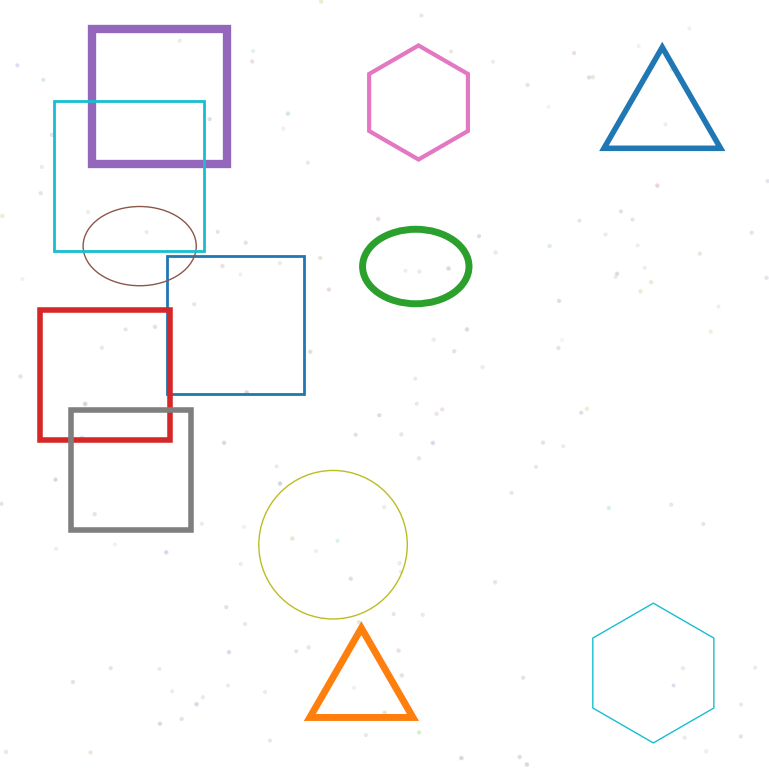[{"shape": "square", "thickness": 1, "radius": 0.45, "center": [0.306, 0.578]}, {"shape": "triangle", "thickness": 2, "radius": 0.44, "center": [0.86, 0.851]}, {"shape": "triangle", "thickness": 2.5, "radius": 0.39, "center": [0.469, 0.107]}, {"shape": "oval", "thickness": 2.5, "radius": 0.35, "center": [0.54, 0.654]}, {"shape": "square", "thickness": 2, "radius": 0.42, "center": [0.137, 0.513]}, {"shape": "square", "thickness": 3, "radius": 0.44, "center": [0.207, 0.874]}, {"shape": "oval", "thickness": 0.5, "radius": 0.37, "center": [0.181, 0.68]}, {"shape": "hexagon", "thickness": 1.5, "radius": 0.37, "center": [0.544, 0.867]}, {"shape": "square", "thickness": 2, "radius": 0.39, "center": [0.17, 0.389]}, {"shape": "circle", "thickness": 0.5, "radius": 0.48, "center": [0.433, 0.293]}, {"shape": "hexagon", "thickness": 0.5, "radius": 0.45, "center": [0.848, 0.126]}, {"shape": "square", "thickness": 1, "radius": 0.49, "center": [0.167, 0.772]}]